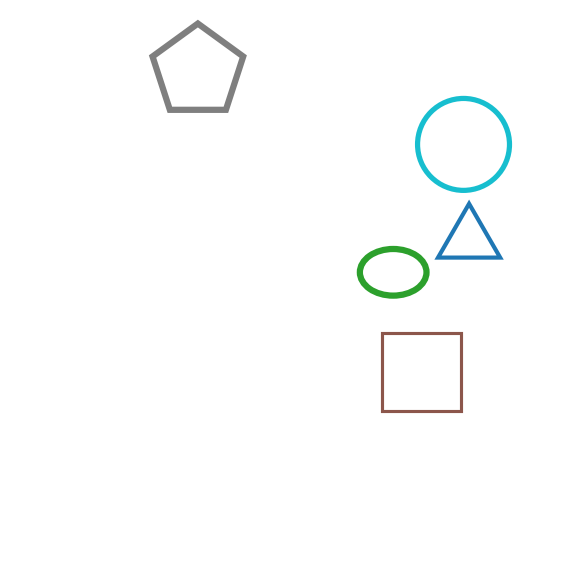[{"shape": "triangle", "thickness": 2, "radius": 0.31, "center": [0.812, 0.584]}, {"shape": "oval", "thickness": 3, "radius": 0.29, "center": [0.681, 0.528]}, {"shape": "square", "thickness": 1.5, "radius": 0.34, "center": [0.73, 0.355]}, {"shape": "pentagon", "thickness": 3, "radius": 0.41, "center": [0.343, 0.876]}, {"shape": "circle", "thickness": 2.5, "radius": 0.4, "center": [0.803, 0.749]}]